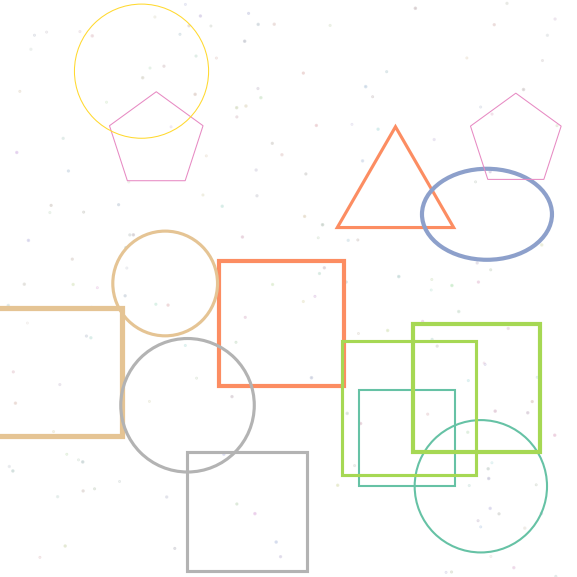[{"shape": "square", "thickness": 1, "radius": 0.42, "center": [0.704, 0.241]}, {"shape": "circle", "thickness": 1, "radius": 0.57, "center": [0.833, 0.157]}, {"shape": "square", "thickness": 2, "radius": 0.54, "center": [0.487, 0.439]}, {"shape": "triangle", "thickness": 1.5, "radius": 0.58, "center": [0.685, 0.663]}, {"shape": "oval", "thickness": 2, "radius": 0.56, "center": [0.843, 0.628]}, {"shape": "pentagon", "thickness": 0.5, "radius": 0.41, "center": [0.893, 0.755]}, {"shape": "pentagon", "thickness": 0.5, "radius": 0.43, "center": [0.271, 0.755]}, {"shape": "square", "thickness": 2, "radius": 0.55, "center": [0.825, 0.327]}, {"shape": "square", "thickness": 1.5, "radius": 0.58, "center": [0.708, 0.292]}, {"shape": "circle", "thickness": 0.5, "radius": 0.58, "center": [0.245, 0.876]}, {"shape": "square", "thickness": 2.5, "radius": 0.55, "center": [0.1, 0.355]}, {"shape": "circle", "thickness": 1.5, "radius": 0.45, "center": [0.286, 0.508]}, {"shape": "circle", "thickness": 1.5, "radius": 0.58, "center": [0.325, 0.297]}, {"shape": "square", "thickness": 1.5, "radius": 0.52, "center": [0.428, 0.114]}]